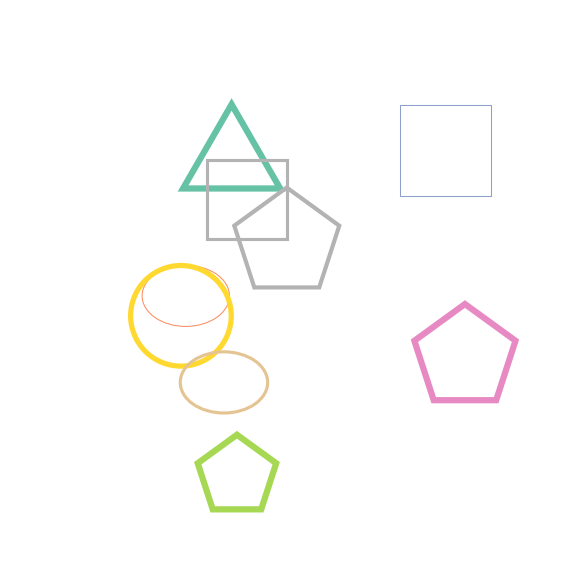[{"shape": "triangle", "thickness": 3, "radius": 0.49, "center": [0.401, 0.721]}, {"shape": "oval", "thickness": 0.5, "radius": 0.38, "center": [0.322, 0.487]}, {"shape": "square", "thickness": 0.5, "radius": 0.39, "center": [0.772, 0.738]}, {"shape": "pentagon", "thickness": 3, "radius": 0.46, "center": [0.805, 0.381]}, {"shape": "pentagon", "thickness": 3, "radius": 0.36, "center": [0.41, 0.175]}, {"shape": "circle", "thickness": 2.5, "radius": 0.44, "center": [0.313, 0.452]}, {"shape": "oval", "thickness": 1.5, "radius": 0.38, "center": [0.388, 0.337]}, {"shape": "pentagon", "thickness": 2, "radius": 0.48, "center": [0.497, 0.579]}, {"shape": "square", "thickness": 1.5, "radius": 0.34, "center": [0.428, 0.653]}]